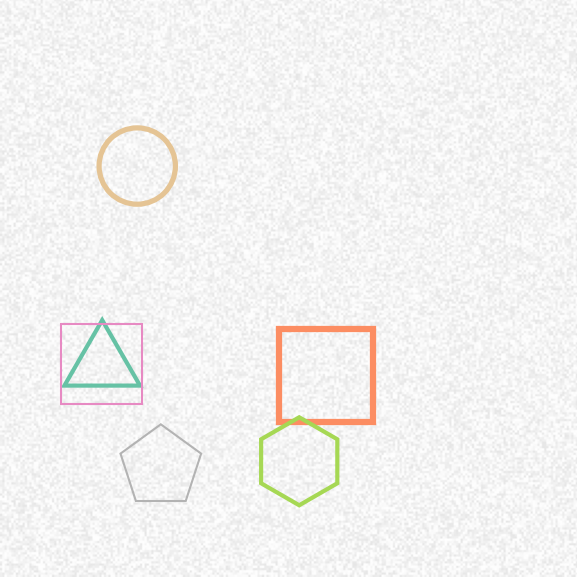[{"shape": "triangle", "thickness": 2, "radius": 0.38, "center": [0.177, 0.369]}, {"shape": "square", "thickness": 3, "radius": 0.4, "center": [0.565, 0.349]}, {"shape": "square", "thickness": 1, "radius": 0.35, "center": [0.176, 0.369]}, {"shape": "hexagon", "thickness": 2, "radius": 0.38, "center": [0.518, 0.2]}, {"shape": "circle", "thickness": 2.5, "radius": 0.33, "center": [0.238, 0.712]}, {"shape": "pentagon", "thickness": 1, "radius": 0.37, "center": [0.278, 0.191]}]